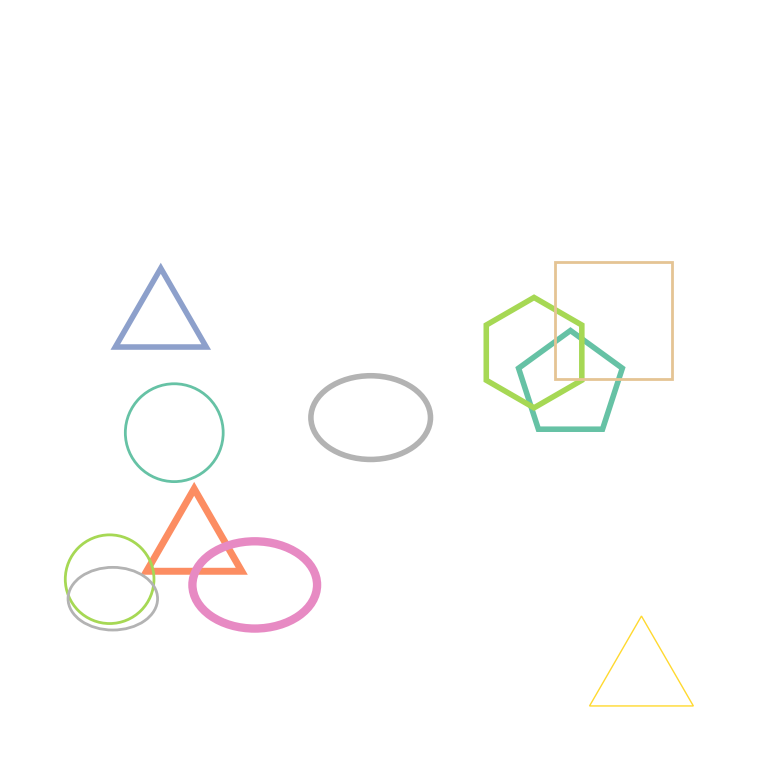[{"shape": "pentagon", "thickness": 2, "radius": 0.35, "center": [0.741, 0.5]}, {"shape": "circle", "thickness": 1, "radius": 0.32, "center": [0.226, 0.438]}, {"shape": "triangle", "thickness": 2.5, "radius": 0.36, "center": [0.252, 0.294]}, {"shape": "triangle", "thickness": 2, "radius": 0.34, "center": [0.209, 0.583]}, {"shape": "oval", "thickness": 3, "radius": 0.4, "center": [0.331, 0.24]}, {"shape": "hexagon", "thickness": 2, "radius": 0.36, "center": [0.694, 0.542]}, {"shape": "circle", "thickness": 1, "radius": 0.29, "center": [0.142, 0.248]}, {"shape": "triangle", "thickness": 0.5, "radius": 0.39, "center": [0.833, 0.122]}, {"shape": "square", "thickness": 1, "radius": 0.38, "center": [0.797, 0.584]}, {"shape": "oval", "thickness": 2, "radius": 0.39, "center": [0.481, 0.458]}, {"shape": "oval", "thickness": 1, "radius": 0.29, "center": [0.147, 0.222]}]